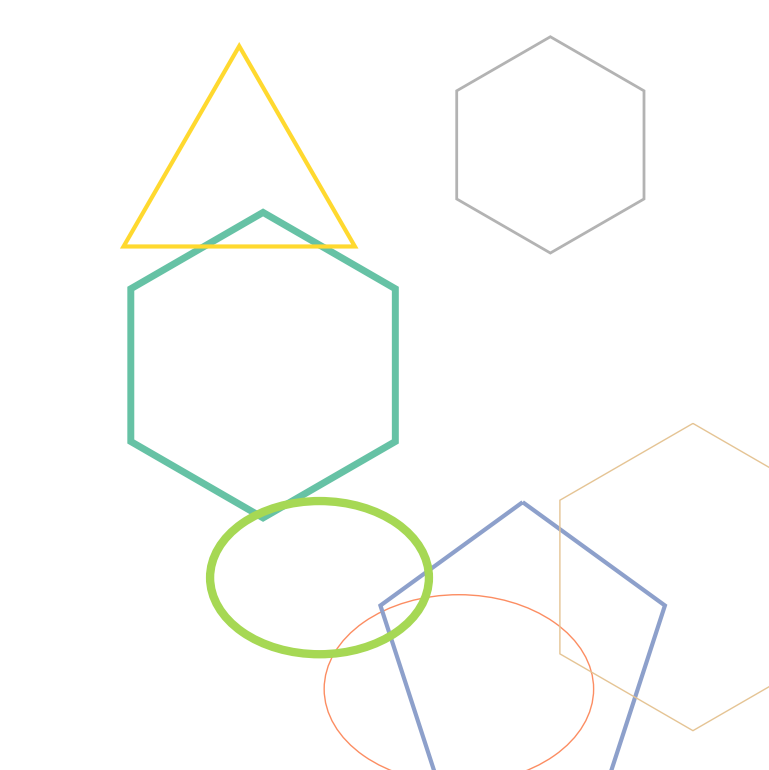[{"shape": "hexagon", "thickness": 2.5, "radius": 0.99, "center": [0.342, 0.526]}, {"shape": "oval", "thickness": 0.5, "radius": 0.87, "center": [0.596, 0.105]}, {"shape": "pentagon", "thickness": 1.5, "radius": 0.97, "center": [0.679, 0.154]}, {"shape": "oval", "thickness": 3, "radius": 0.71, "center": [0.415, 0.25]}, {"shape": "triangle", "thickness": 1.5, "radius": 0.87, "center": [0.311, 0.767]}, {"shape": "hexagon", "thickness": 0.5, "radius": 1.0, "center": [0.9, 0.251]}, {"shape": "hexagon", "thickness": 1, "radius": 0.7, "center": [0.715, 0.812]}]